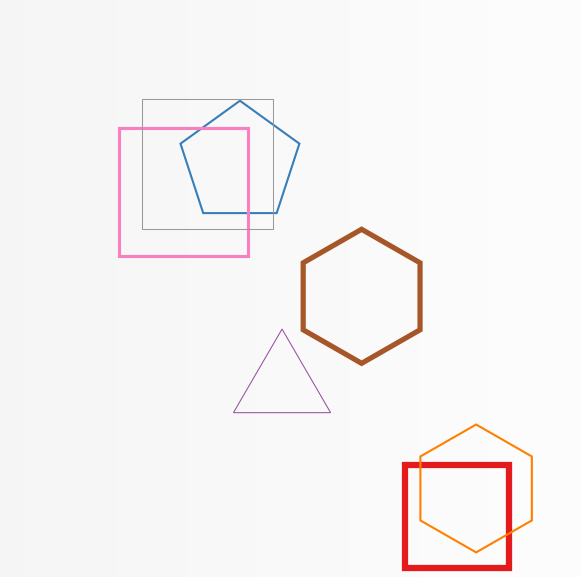[{"shape": "square", "thickness": 3, "radius": 0.44, "center": [0.786, 0.105]}, {"shape": "pentagon", "thickness": 1, "radius": 0.54, "center": [0.413, 0.717]}, {"shape": "triangle", "thickness": 0.5, "radius": 0.48, "center": [0.485, 0.333]}, {"shape": "hexagon", "thickness": 1, "radius": 0.55, "center": [0.819, 0.153]}, {"shape": "hexagon", "thickness": 2.5, "radius": 0.58, "center": [0.622, 0.486]}, {"shape": "square", "thickness": 1.5, "radius": 0.55, "center": [0.316, 0.667]}, {"shape": "square", "thickness": 0.5, "radius": 0.56, "center": [0.357, 0.715]}]